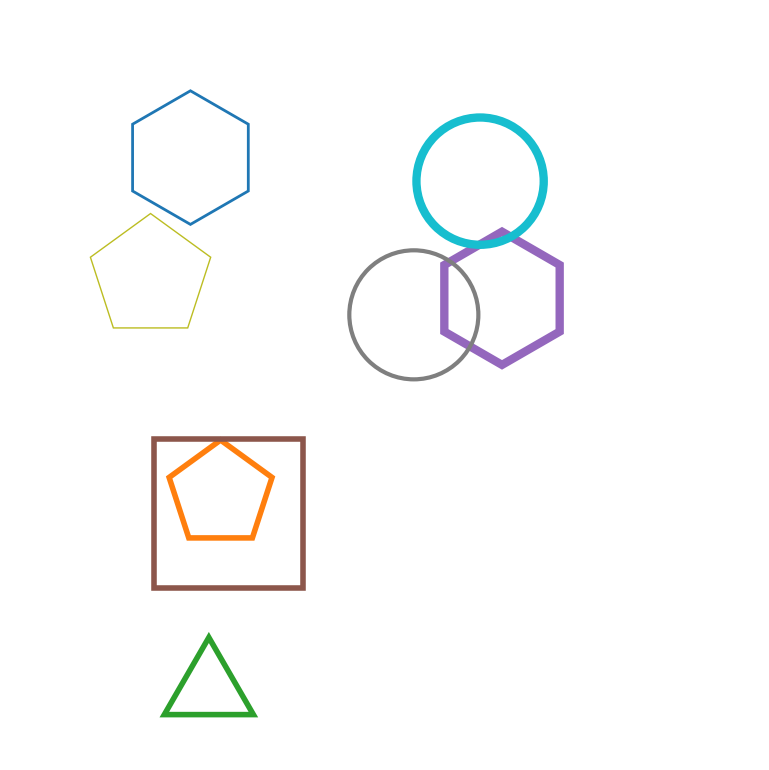[{"shape": "hexagon", "thickness": 1, "radius": 0.43, "center": [0.247, 0.795]}, {"shape": "pentagon", "thickness": 2, "radius": 0.35, "center": [0.286, 0.358]}, {"shape": "triangle", "thickness": 2, "radius": 0.33, "center": [0.271, 0.105]}, {"shape": "hexagon", "thickness": 3, "radius": 0.43, "center": [0.652, 0.613]}, {"shape": "square", "thickness": 2, "radius": 0.48, "center": [0.297, 0.333]}, {"shape": "circle", "thickness": 1.5, "radius": 0.42, "center": [0.537, 0.591]}, {"shape": "pentagon", "thickness": 0.5, "radius": 0.41, "center": [0.196, 0.641]}, {"shape": "circle", "thickness": 3, "radius": 0.41, "center": [0.623, 0.765]}]